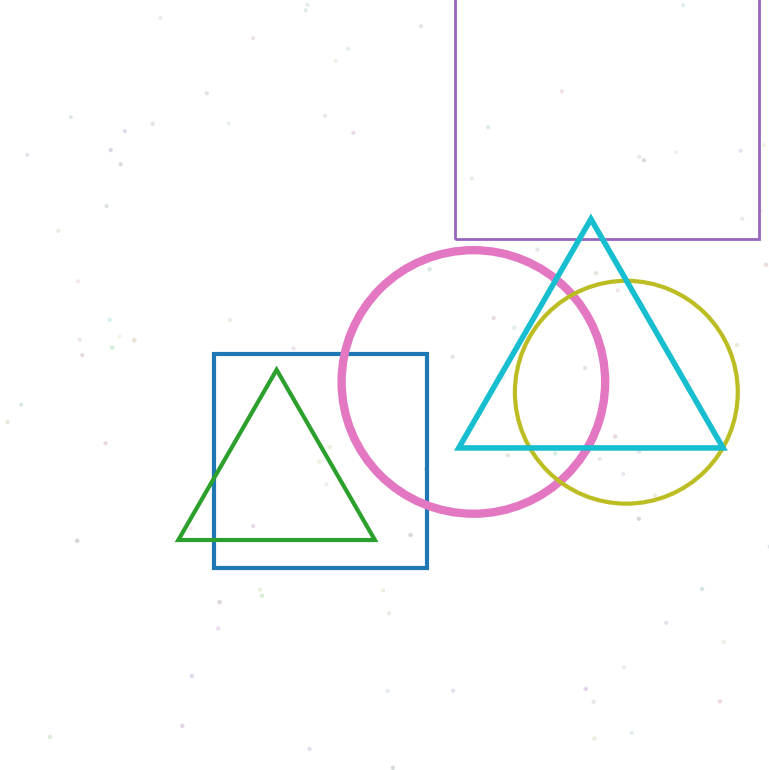[{"shape": "square", "thickness": 1.5, "radius": 0.69, "center": [0.416, 0.401]}, {"shape": "triangle", "thickness": 1.5, "radius": 0.74, "center": [0.359, 0.372]}, {"shape": "square", "thickness": 1, "radius": 0.99, "center": [0.788, 0.887]}, {"shape": "circle", "thickness": 3, "radius": 0.86, "center": [0.615, 0.504]}, {"shape": "circle", "thickness": 1.5, "radius": 0.72, "center": [0.813, 0.491]}, {"shape": "triangle", "thickness": 2, "radius": 0.99, "center": [0.767, 0.517]}]